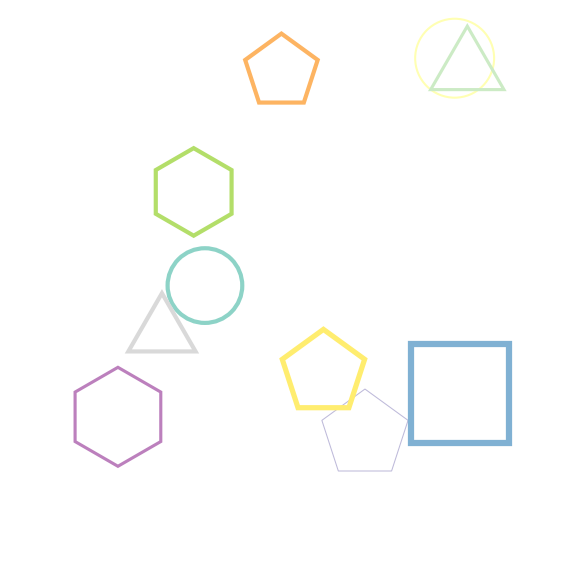[{"shape": "circle", "thickness": 2, "radius": 0.32, "center": [0.355, 0.505]}, {"shape": "circle", "thickness": 1, "radius": 0.34, "center": [0.787, 0.898]}, {"shape": "pentagon", "thickness": 0.5, "radius": 0.39, "center": [0.632, 0.247]}, {"shape": "square", "thickness": 3, "radius": 0.43, "center": [0.797, 0.318]}, {"shape": "pentagon", "thickness": 2, "radius": 0.33, "center": [0.487, 0.875]}, {"shape": "hexagon", "thickness": 2, "radius": 0.38, "center": [0.335, 0.667]}, {"shape": "triangle", "thickness": 2, "radius": 0.34, "center": [0.28, 0.424]}, {"shape": "hexagon", "thickness": 1.5, "radius": 0.43, "center": [0.204, 0.277]}, {"shape": "triangle", "thickness": 1.5, "radius": 0.37, "center": [0.809, 0.881]}, {"shape": "pentagon", "thickness": 2.5, "radius": 0.37, "center": [0.56, 0.354]}]